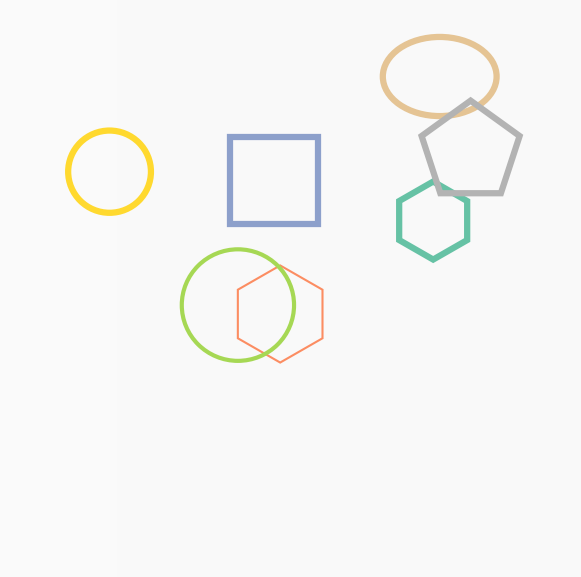[{"shape": "hexagon", "thickness": 3, "radius": 0.34, "center": [0.745, 0.617]}, {"shape": "hexagon", "thickness": 1, "radius": 0.42, "center": [0.482, 0.455]}, {"shape": "square", "thickness": 3, "radius": 0.38, "center": [0.472, 0.686]}, {"shape": "circle", "thickness": 2, "radius": 0.48, "center": [0.409, 0.471]}, {"shape": "circle", "thickness": 3, "radius": 0.36, "center": [0.188, 0.702]}, {"shape": "oval", "thickness": 3, "radius": 0.49, "center": [0.756, 0.867]}, {"shape": "pentagon", "thickness": 3, "radius": 0.44, "center": [0.81, 0.736]}]